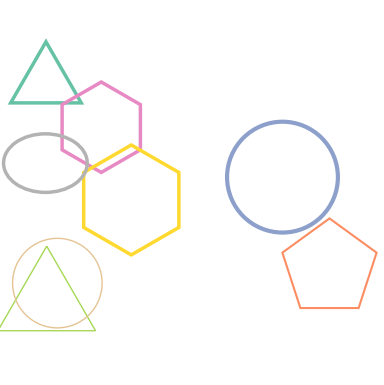[{"shape": "triangle", "thickness": 2.5, "radius": 0.53, "center": [0.119, 0.786]}, {"shape": "pentagon", "thickness": 1.5, "radius": 0.64, "center": [0.856, 0.304]}, {"shape": "circle", "thickness": 3, "radius": 0.72, "center": [0.734, 0.54]}, {"shape": "hexagon", "thickness": 2.5, "radius": 0.59, "center": [0.263, 0.67]}, {"shape": "triangle", "thickness": 1, "radius": 0.73, "center": [0.121, 0.214]}, {"shape": "hexagon", "thickness": 2.5, "radius": 0.71, "center": [0.341, 0.481]}, {"shape": "circle", "thickness": 1, "radius": 0.58, "center": [0.149, 0.265]}, {"shape": "oval", "thickness": 2.5, "radius": 0.54, "center": [0.118, 0.576]}]